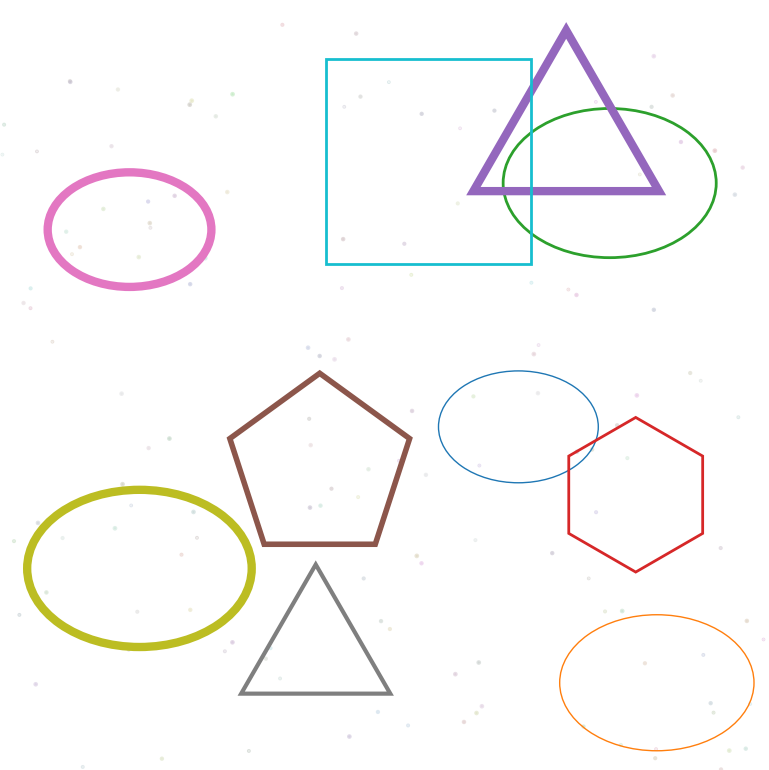[{"shape": "oval", "thickness": 0.5, "radius": 0.52, "center": [0.673, 0.446]}, {"shape": "oval", "thickness": 0.5, "radius": 0.63, "center": [0.853, 0.113]}, {"shape": "oval", "thickness": 1, "radius": 0.69, "center": [0.792, 0.762]}, {"shape": "hexagon", "thickness": 1, "radius": 0.5, "center": [0.826, 0.357]}, {"shape": "triangle", "thickness": 3, "radius": 0.7, "center": [0.735, 0.821]}, {"shape": "pentagon", "thickness": 2, "radius": 0.61, "center": [0.415, 0.392]}, {"shape": "oval", "thickness": 3, "radius": 0.53, "center": [0.168, 0.702]}, {"shape": "triangle", "thickness": 1.5, "radius": 0.56, "center": [0.41, 0.155]}, {"shape": "oval", "thickness": 3, "radius": 0.73, "center": [0.181, 0.262]}, {"shape": "square", "thickness": 1, "radius": 0.67, "center": [0.557, 0.79]}]